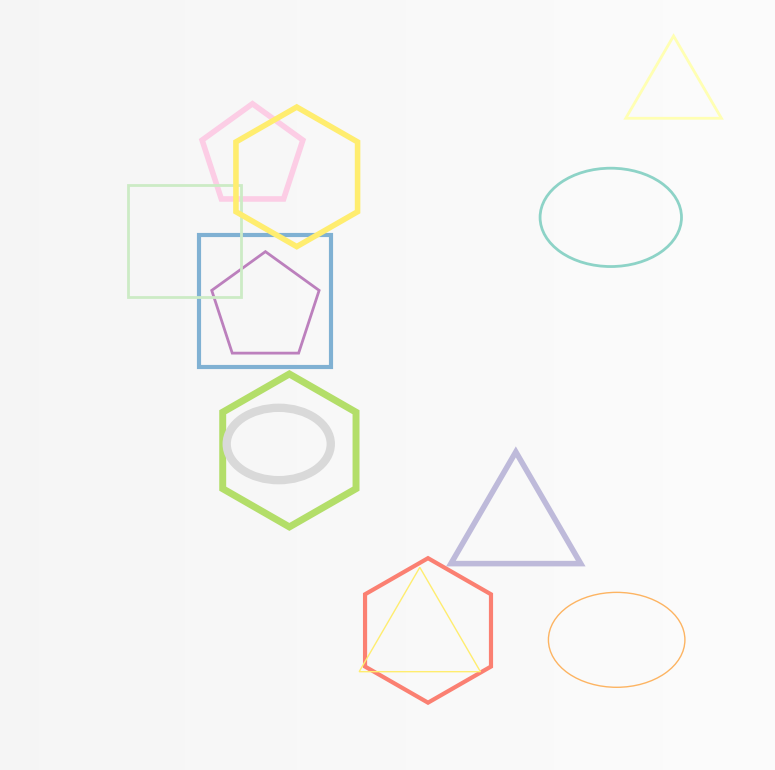[{"shape": "oval", "thickness": 1, "radius": 0.46, "center": [0.788, 0.718]}, {"shape": "triangle", "thickness": 1, "radius": 0.36, "center": [0.869, 0.882]}, {"shape": "triangle", "thickness": 2, "radius": 0.48, "center": [0.666, 0.316]}, {"shape": "hexagon", "thickness": 1.5, "radius": 0.47, "center": [0.552, 0.181]}, {"shape": "square", "thickness": 1.5, "radius": 0.43, "center": [0.342, 0.609]}, {"shape": "oval", "thickness": 0.5, "radius": 0.44, "center": [0.796, 0.169]}, {"shape": "hexagon", "thickness": 2.5, "radius": 0.5, "center": [0.373, 0.415]}, {"shape": "pentagon", "thickness": 2, "radius": 0.34, "center": [0.326, 0.797]}, {"shape": "oval", "thickness": 3, "radius": 0.34, "center": [0.36, 0.423]}, {"shape": "pentagon", "thickness": 1, "radius": 0.36, "center": [0.342, 0.6]}, {"shape": "square", "thickness": 1, "radius": 0.36, "center": [0.239, 0.687]}, {"shape": "hexagon", "thickness": 2, "radius": 0.45, "center": [0.383, 0.77]}, {"shape": "triangle", "thickness": 0.5, "radius": 0.45, "center": [0.542, 0.173]}]